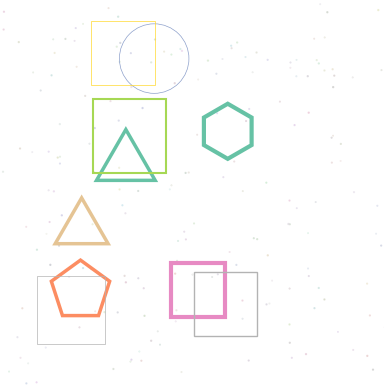[{"shape": "triangle", "thickness": 2.5, "radius": 0.44, "center": [0.327, 0.576]}, {"shape": "hexagon", "thickness": 3, "radius": 0.36, "center": [0.592, 0.659]}, {"shape": "pentagon", "thickness": 2.5, "radius": 0.4, "center": [0.209, 0.245]}, {"shape": "circle", "thickness": 0.5, "radius": 0.45, "center": [0.4, 0.848]}, {"shape": "square", "thickness": 3, "radius": 0.35, "center": [0.514, 0.247]}, {"shape": "square", "thickness": 1.5, "radius": 0.48, "center": [0.336, 0.647]}, {"shape": "square", "thickness": 0.5, "radius": 0.41, "center": [0.319, 0.862]}, {"shape": "triangle", "thickness": 2.5, "radius": 0.4, "center": [0.212, 0.407]}, {"shape": "square", "thickness": 1, "radius": 0.41, "center": [0.587, 0.211]}, {"shape": "square", "thickness": 0.5, "radius": 0.44, "center": [0.184, 0.195]}]